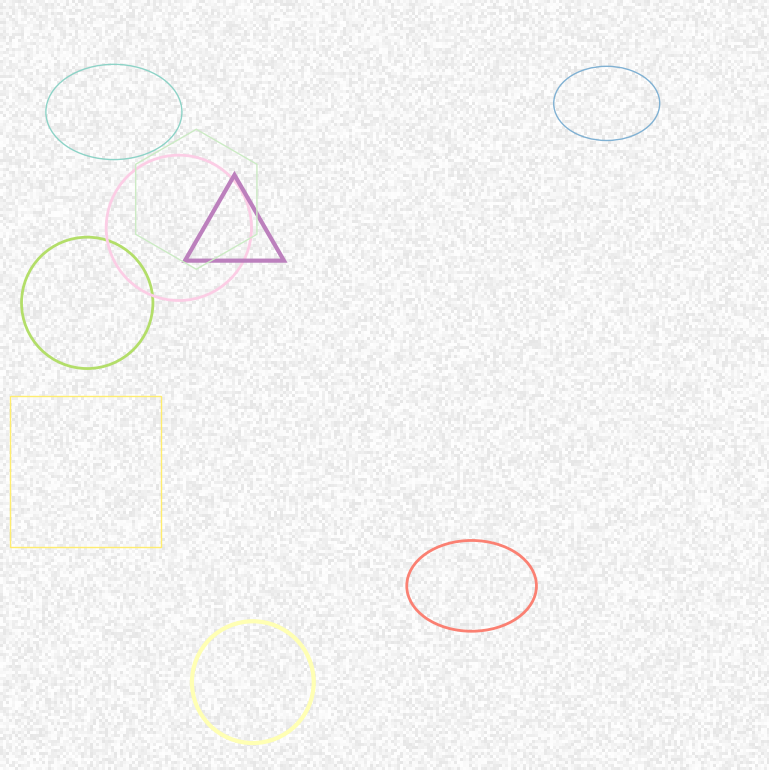[{"shape": "oval", "thickness": 0.5, "radius": 0.44, "center": [0.148, 0.855]}, {"shape": "circle", "thickness": 1.5, "radius": 0.4, "center": [0.328, 0.114]}, {"shape": "oval", "thickness": 1, "radius": 0.42, "center": [0.612, 0.239]}, {"shape": "oval", "thickness": 0.5, "radius": 0.34, "center": [0.788, 0.866]}, {"shape": "circle", "thickness": 1, "radius": 0.43, "center": [0.113, 0.607]}, {"shape": "circle", "thickness": 1, "radius": 0.47, "center": [0.232, 0.704]}, {"shape": "triangle", "thickness": 1.5, "radius": 0.37, "center": [0.304, 0.699]}, {"shape": "hexagon", "thickness": 0.5, "radius": 0.45, "center": [0.255, 0.741]}, {"shape": "square", "thickness": 0.5, "radius": 0.49, "center": [0.111, 0.388]}]